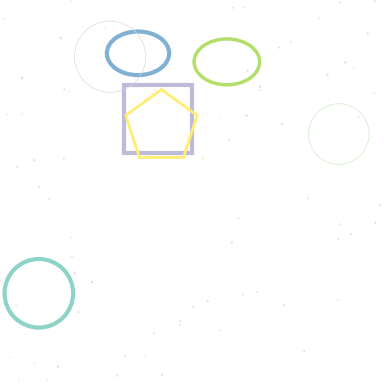[{"shape": "circle", "thickness": 3, "radius": 0.45, "center": [0.101, 0.238]}, {"shape": "square", "thickness": 3, "radius": 0.44, "center": [0.411, 0.691]}, {"shape": "oval", "thickness": 3, "radius": 0.4, "center": [0.358, 0.862]}, {"shape": "oval", "thickness": 2.5, "radius": 0.43, "center": [0.589, 0.839]}, {"shape": "circle", "thickness": 0.5, "radius": 0.46, "center": [0.286, 0.853]}, {"shape": "circle", "thickness": 0.5, "radius": 0.39, "center": [0.88, 0.652]}, {"shape": "pentagon", "thickness": 2, "radius": 0.49, "center": [0.419, 0.67]}]